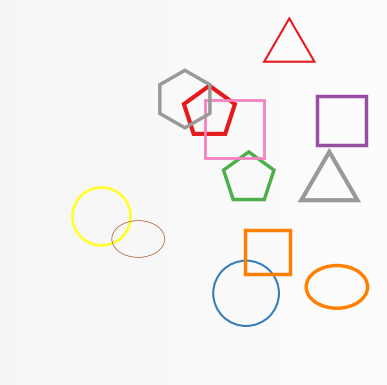[{"shape": "pentagon", "thickness": 3, "radius": 0.35, "center": [0.54, 0.708]}, {"shape": "triangle", "thickness": 1.5, "radius": 0.37, "center": [0.747, 0.877]}, {"shape": "circle", "thickness": 1.5, "radius": 0.42, "center": [0.635, 0.238]}, {"shape": "pentagon", "thickness": 2.5, "radius": 0.34, "center": [0.642, 0.537]}, {"shape": "square", "thickness": 2.5, "radius": 0.32, "center": [0.882, 0.687]}, {"shape": "square", "thickness": 2.5, "radius": 0.29, "center": [0.69, 0.346]}, {"shape": "oval", "thickness": 2.5, "radius": 0.4, "center": [0.869, 0.255]}, {"shape": "circle", "thickness": 2, "radius": 0.38, "center": [0.262, 0.438]}, {"shape": "oval", "thickness": 0.5, "radius": 0.34, "center": [0.357, 0.379]}, {"shape": "square", "thickness": 2, "radius": 0.38, "center": [0.605, 0.665]}, {"shape": "triangle", "thickness": 3, "radius": 0.42, "center": [0.85, 0.522]}, {"shape": "hexagon", "thickness": 2.5, "radius": 0.37, "center": [0.477, 0.743]}]